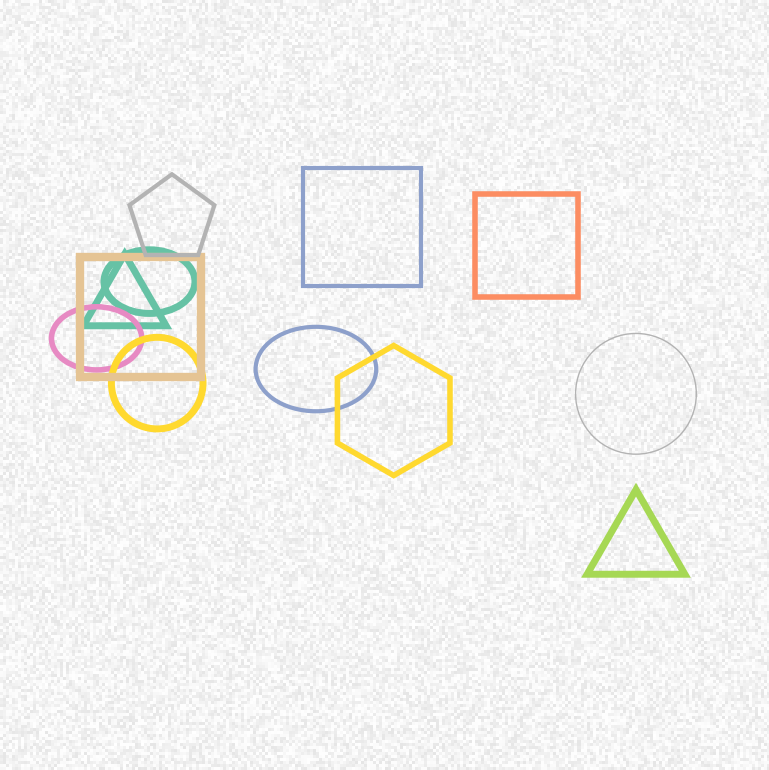[{"shape": "triangle", "thickness": 2.5, "radius": 0.31, "center": [0.162, 0.608]}, {"shape": "oval", "thickness": 2.5, "radius": 0.3, "center": [0.194, 0.634]}, {"shape": "square", "thickness": 2, "radius": 0.33, "center": [0.684, 0.681]}, {"shape": "oval", "thickness": 1.5, "radius": 0.39, "center": [0.41, 0.521]}, {"shape": "square", "thickness": 1.5, "radius": 0.38, "center": [0.47, 0.705]}, {"shape": "oval", "thickness": 2, "radius": 0.29, "center": [0.125, 0.561]}, {"shape": "triangle", "thickness": 2.5, "radius": 0.37, "center": [0.826, 0.291]}, {"shape": "circle", "thickness": 2.5, "radius": 0.3, "center": [0.204, 0.502]}, {"shape": "hexagon", "thickness": 2, "radius": 0.42, "center": [0.511, 0.467]}, {"shape": "square", "thickness": 3, "radius": 0.39, "center": [0.183, 0.589]}, {"shape": "pentagon", "thickness": 1.5, "radius": 0.29, "center": [0.223, 0.716]}, {"shape": "circle", "thickness": 0.5, "radius": 0.39, "center": [0.826, 0.489]}]